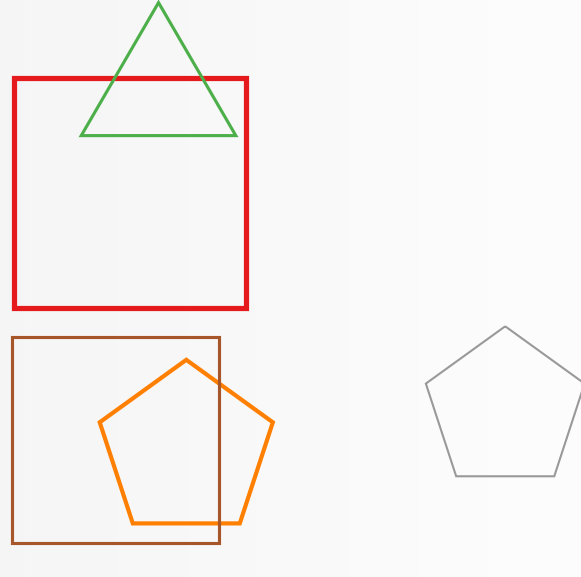[{"shape": "square", "thickness": 2.5, "radius": 1.0, "center": [0.223, 0.665]}, {"shape": "triangle", "thickness": 1.5, "radius": 0.77, "center": [0.273, 0.841]}, {"shape": "pentagon", "thickness": 2, "radius": 0.78, "center": [0.32, 0.219]}, {"shape": "square", "thickness": 1.5, "radius": 0.89, "center": [0.198, 0.237]}, {"shape": "pentagon", "thickness": 1, "radius": 0.72, "center": [0.869, 0.291]}]